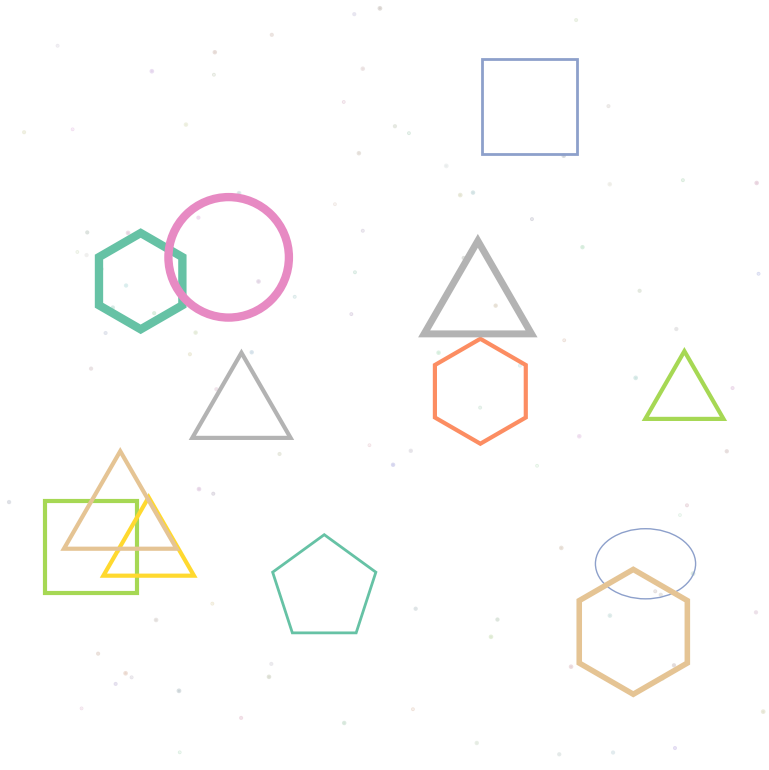[{"shape": "pentagon", "thickness": 1, "radius": 0.35, "center": [0.421, 0.235]}, {"shape": "hexagon", "thickness": 3, "radius": 0.31, "center": [0.183, 0.635]}, {"shape": "hexagon", "thickness": 1.5, "radius": 0.34, "center": [0.624, 0.492]}, {"shape": "square", "thickness": 1, "radius": 0.31, "center": [0.688, 0.862]}, {"shape": "oval", "thickness": 0.5, "radius": 0.33, "center": [0.838, 0.268]}, {"shape": "circle", "thickness": 3, "radius": 0.39, "center": [0.297, 0.666]}, {"shape": "square", "thickness": 1.5, "radius": 0.3, "center": [0.118, 0.29]}, {"shape": "triangle", "thickness": 1.5, "radius": 0.29, "center": [0.889, 0.485]}, {"shape": "triangle", "thickness": 1.5, "radius": 0.34, "center": [0.193, 0.286]}, {"shape": "hexagon", "thickness": 2, "radius": 0.41, "center": [0.822, 0.179]}, {"shape": "triangle", "thickness": 1.5, "radius": 0.42, "center": [0.156, 0.33]}, {"shape": "triangle", "thickness": 2.5, "radius": 0.4, "center": [0.621, 0.607]}, {"shape": "triangle", "thickness": 1.5, "radius": 0.37, "center": [0.314, 0.468]}]